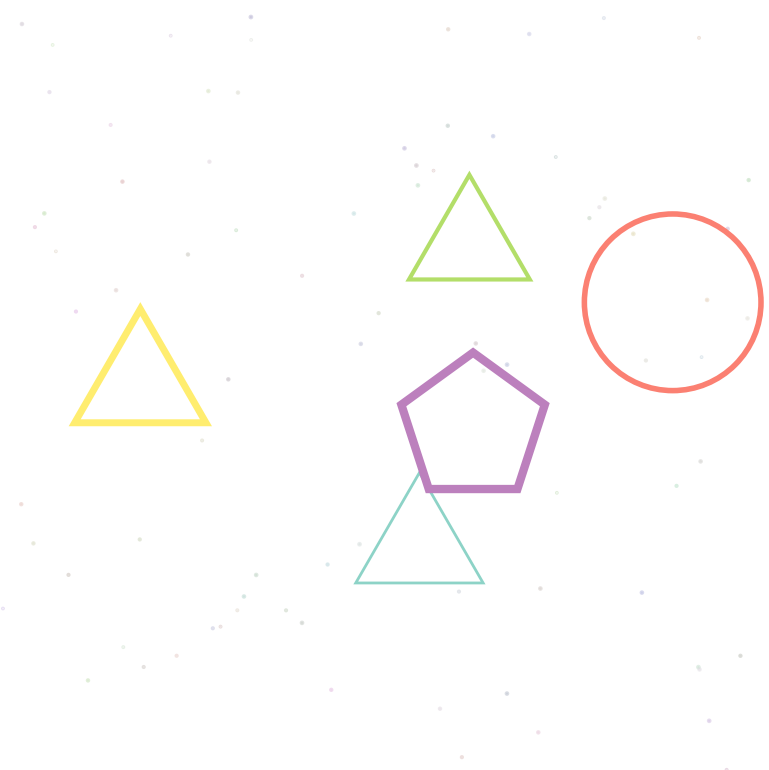[{"shape": "triangle", "thickness": 1, "radius": 0.48, "center": [0.545, 0.291]}, {"shape": "circle", "thickness": 2, "radius": 0.57, "center": [0.874, 0.607]}, {"shape": "triangle", "thickness": 1.5, "radius": 0.45, "center": [0.61, 0.682]}, {"shape": "pentagon", "thickness": 3, "radius": 0.49, "center": [0.614, 0.444]}, {"shape": "triangle", "thickness": 2.5, "radius": 0.49, "center": [0.182, 0.5]}]